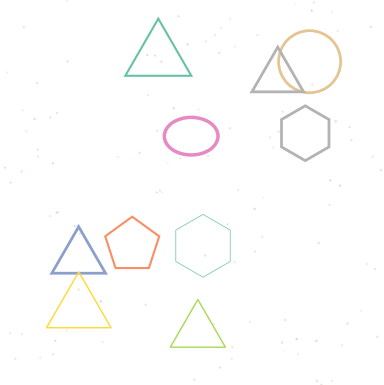[{"shape": "triangle", "thickness": 1.5, "radius": 0.49, "center": [0.411, 0.853]}, {"shape": "hexagon", "thickness": 0.5, "radius": 0.41, "center": [0.527, 0.362]}, {"shape": "pentagon", "thickness": 1.5, "radius": 0.37, "center": [0.343, 0.363]}, {"shape": "triangle", "thickness": 2, "radius": 0.4, "center": [0.204, 0.331]}, {"shape": "oval", "thickness": 2.5, "radius": 0.35, "center": [0.497, 0.646]}, {"shape": "triangle", "thickness": 1, "radius": 0.41, "center": [0.514, 0.139]}, {"shape": "triangle", "thickness": 1, "radius": 0.48, "center": [0.205, 0.197]}, {"shape": "circle", "thickness": 2, "radius": 0.4, "center": [0.804, 0.84]}, {"shape": "hexagon", "thickness": 2, "radius": 0.36, "center": [0.793, 0.654]}, {"shape": "triangle", "thickness": 2, "radius": 0.39, "center": [0.721, 0.8]}]